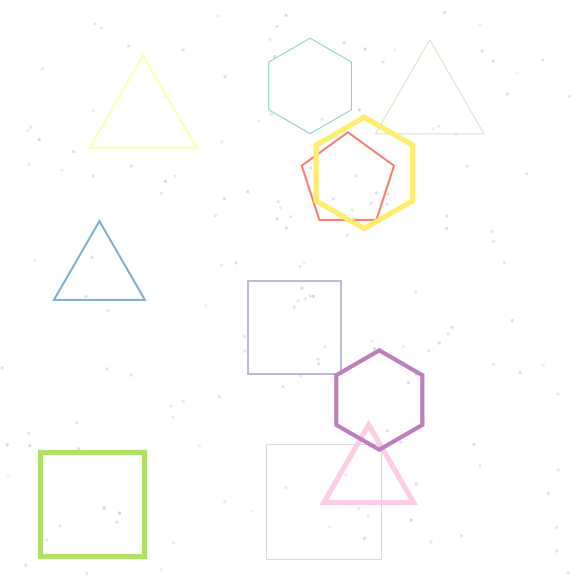[{"shape": "hexagon", "thickness": 0.5, "radius": 0.41, "center": [0.537, 0.85]}, {"shape": "triangle", "thickness": 1, "radius": 0.53, "center": [0.248, 0.797]}, {"shape": "square", "thickness": 1, "radius": 0.41, "center": [0.51, 0.432]}, {"shape": "pentagon", "thickness": 1, "radius": 0.42, "center": [0.602, 0.686]}, {"shape": "triangle", "thickness": 1, "radius": 0.45, "center": [0.172, 0.525]}, {"shape": "square", "thickness": 2.5, "radius": 0.45, "center": [0.159, 0.127]}, {"shape": "triangle", "thickness": 2.5, "radius": 0.45, "center": [0.638, 0.174]}, {"shape": "square", "thickness": 0.5, "radius": 0.5, "center": [0.56, 0.131]}, {"shape": "hexagon", "thickness": 2, "radius": 0.43, "center": [0.657, 0.306]}, {"shape": "triangle", "thickness": 0.5, "radius": 0.54, "center": [0.744, 0.822]}, {"shape": "hexagon", "thickness": 2.5, "radius": 0.48, "center": [0.631, 0.7]}]